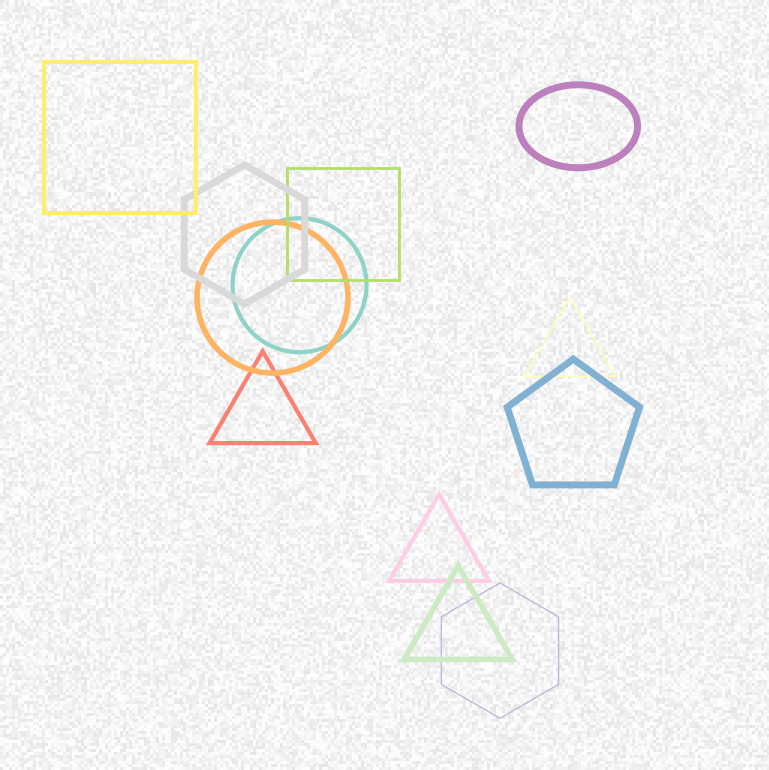[{"shape": "circle", "thickness": 1.5, "radius": 0.44, "center": [0.389, 0.63]}, {"shape": "triangle", "thickness": 0.5, "radius": 0.34, "center": [0.74, 0.545]}, {"shape": "hexagon", "thickness": 0.5, "radius": 0.44, "center": [0.649, 0.155]}, {"shape": "triangle", "thickness": 1.5, "radius": 0.4, "center": [0.341, 0.464]}, {"shape": "pentagon", "thickness": 2.5, "radius": 0.45, "center": [0.745, 0.443]}, {"shape": "circle", "thickness": 2, "radius": 0.49, "center": [0.354, 0.614]}, {"shape": "square", "thickness": 1, "radius": 0.37, "center": [0.446, 0.709]}, {"shape": "triangle", "thickness": 1.5, "radius": 0.37, "center": [0.57, 0.283]}, {"shape": "hexagon", "thickness": 2.5, "radius": 0.45, "center": [0.318, 0.696]}, {"shape": "oval", "thickness": 2.5, "radius": 0.39, "center": [0.751, 0.836]}, {"shape": "triangle", "thickness": 2, "radius": 0.41, "center": [0.595, 0.184]}, {"shape": "square", "thickness": 1.5, "radius": 0.49, "center": [0.156, 0.822]}]